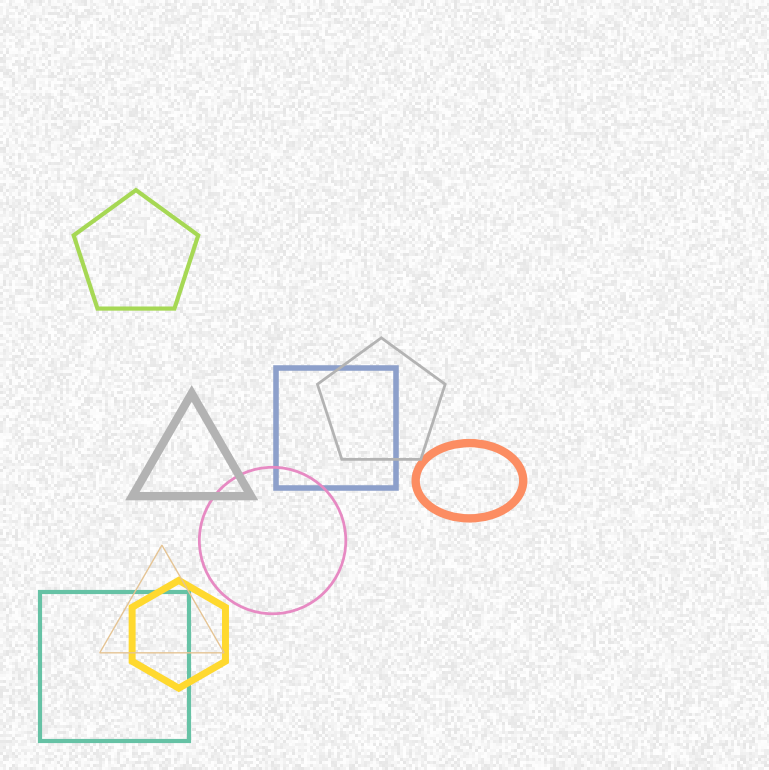[{"shape": "square", "thickness": 1.5, "radius": 0.48, "center": [0.149, 0.135]}, {"shape": "oval", "thickness": 3, "radius": 0.35, "center": [0.61, 0.376]}, {"shape": "square", "thickness": 2, "radius": 0.39, "center": [0.436, 0.445]}, {"shape": "circle", "thickness": 1, "radius": 0.48, "center": [0.354, 0.298]}, {"shape": "pentagon", "thickness": 1.5, "radius": 0.43, "center": [0.177, 0.668]}, {"shape": "hexagon", "thickness": 2.5, "radius": 0.35, "center": [0.232, 0.176]}, {"shape": "triangle", "thickness": 0.5, "radius": 0.47, "center": [0.21, 0.199]}, {"shape": "pentagon", "thickness": 1, "radius": 0.44, "center": [0.495, 0.474]}, {"shape": "triangle", "thickness": 3, "radius": 0.44, "center": [0.249, 0.4]}]